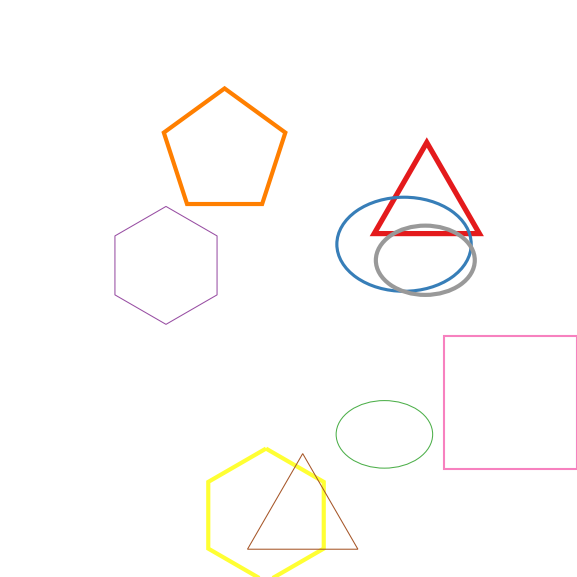[{"shape": "triangle", "thickness": 2.5, "radius": 0.53, "center": [0.739, 0.647]}, {"shape": "oval", "thickness": 1.5, "radius": 0.58, "center": [0.7, 0.576]}, {"shape": "oval", "thickness": 0.5, "radius": 0.42, "center": [0.666, 0.247]}, {"shape": "hexagon", "thickness": 0.5, "radius": 0.51, "center": [0.287, 0.54]}, {"shape": "pentagon", "thickness": 2, "radius": 0.55, "center": [0.389, 0.735]}, {"shape": "hexagon", "thickness": 2, "radius": 0.58, "center": [0.461, 0.107]}, {"shape": "triangle", "thickness": 0.5, "radius": 0.55, "center": [0.524, 0.103]}, {"shape": "square", "thickness": 1, "radius": 0.58, "center": [0.884, 0.302]}, {"shape": "oval", "thickness": 2, "radius": 0.43, "center": [0.736, 0.548]}]